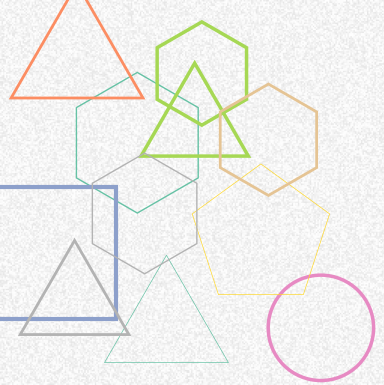[{"shape": "triangle", "thickness": 0.5, "radius": 0.93, "center": [0.432, 0.151]}, {"shape": "hexagon", "thickness": 1, "radius": 0.91, "center": [0.357, 0.629]}, {"shape": "triangle", "thickness": 2, "radius": 0.99, "center": [0.2, 0.844]}, {"shape": "square", "thickness": 3, "radius": 0.86, "center": [0.13, 0.343]}, {"shape": "circle", "thickness": 2.5, "radius": 0.68, "center": [0.834, 0.148]}, {"shape": "triangle", "thickness": 2.5, "radius": 0.8, "center": [0.506, 0.675]}, {"shape": "hexagon", "thickness": 2.5, "radius": 0.67, "center": [0.524, 0.809]}, {"shape": "pentagon", "thickness": 0.5, "radius": 0.94, "center": [0.678, 0.387]}, {"shape": "hexagon", "thickness": 2, "radius": 0.72, "center": [0.697, 0.637]}, {"shape": "hexagon", "thickness": 1, "radius": 0.78, "center": [0.376, 0.446]}, {"shape": "triangle", "thickness": 2, "radius": 0.81, "center": [0.194, 0.212]}]